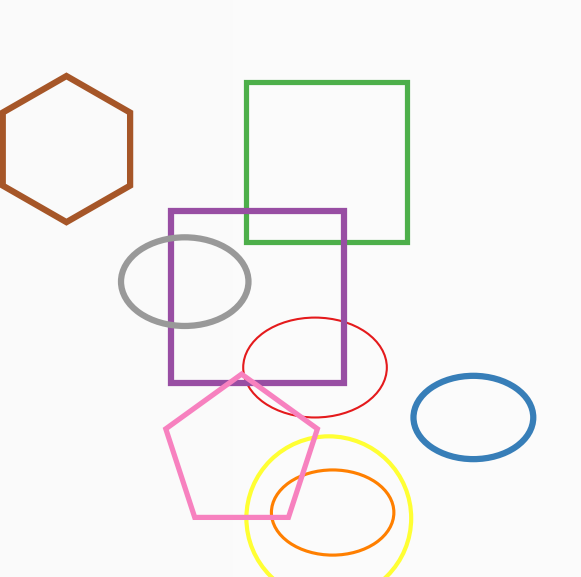[{"shape": "oval", "thickness": 1, "radius": 0.62, "center": [0.542, 0.363]}, {"shape": "oval", "thickness": 3, "radius": 0.52, "center": [0.814, 0.276]}, {"shape": "square", "thickness": 2.5, "radius": 0.69, "center": [0.561, 0.718]}, {"shape": "square", "thickness": 3, "radius": 0.75, "center": [0.443, 0.484]}, {"shape": "oval", "thickness": 1.5, "radius": 0.53, "center": [0.572, 0.112]}, {"shape": "circle", "thickness": 2, "radius": 0.71, "center": [0.566, 0.102]}, {"shape": "hexagon", "thickness": 3, "radius": 0.63, "center": [0.114, 0.741]}, {"shape": "pentagon", "thickness": 2.5, "radius": 0.69, "center": [0.416, 0.214]}, {"shape": "oval", "thickness": 3, "radius": 0.55, "center": [0.318, 0.511]}]